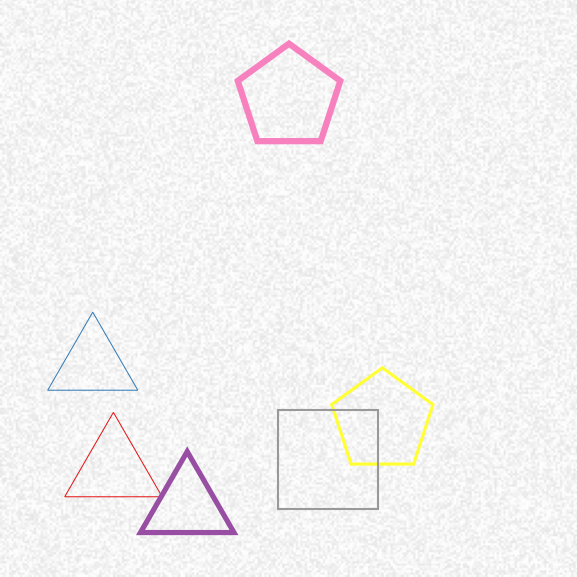[{"shape": "triangle", "thickness": 0.5, "radius": 0.49, "center": [0.196, 0.188]}, {"shape": "triangle", "thickness": 0.5, "radius": 0.45, "center": [0.161, 0.368]}, {"shape": "triangle", "thickness": 2.5, "radius": 0.47, "center": [0.324, 0.124]}, {"shape": "pentagon", "thickness": 1.5, "radius": 0.46, "center": [0.662, 0.27]}, {"shape": "pentagon", "thickness": 3, "radius": 0.47, "center": [0.501, 0.83]}, {"shape": "square", "thickness": 1, "radius": 0.43, "center": [0.568, 0.204]}]